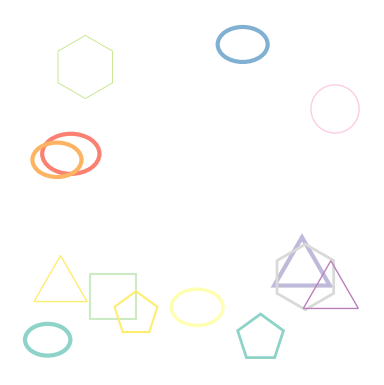[{"shape": "oval", "thickness": 3, "radius": 0.29, "center": [0.124, 0.118]}, {"shape": "pentagon", "thickness": 2, "radius": 0.31, "center": [0.677, 0.122]}, {"shape": "oval", "thickness": 2.5, "radius": 0.34, "center": [0.512, 0.202]}, {"shape": "triangle", "thickness": 3, "radius": 0.42, "center": [0.784, 0.3]}, {"shape": "oval", "thickness": 3, "radius": 0.37, "center": [0.184, 0.6]}, {"shape": "oval", "thickness": 3, "radius": 0.32, "center": [0.63, 0.884]}, {"shape": "oval", "thickness": 3, "radius": 0.32, "center": [0.148, 0.585]}, {"shape": "hexagon", "thickness": 0.5, "radius": 0.41, "center": [0.222, 0.826]}, {"shape": "circle", "thickness": 1, "radius": 0.31, "center": [0.87, 0.717]}, {"shape": "hexagon", "thickness": 2, "radius": 0.42, "center": [0.793, 0.281]}, {"shape": "triangle", "thickness": 1, "radius": 0.41, "center": [0.859, 0.24]}, {"shape": "square", "thickness": 1.5, "radius": 0.29, "center": [0.293, 0.23]}, {"shape": "pentagon", "thickness": 1.5, "radius": 0.29, "center": [0.353, 0.185]}, {"shape": "triangle", "thickness": 1, "radius": 0.4, "center": [0.157, 0.257]}]